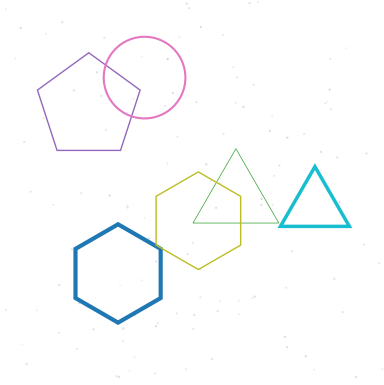[{"shape": "hexagon", "thickness": 3, "radius": 0.64, "center": [0.307, 0.29]}, {"shape": "triangle", "thickness": 0.5, "radius": 0.64, "center": [0.613, 0.485]}, {"shape": "pentagon", "thickness": 1, "radius": 0.7, "center": [0.231, 0.723]}, {"shape": "circle", "thickness": 1.5, "radius": 0.53, "center": [0.376, 0.798]}, {"shape": "hexagon", "thickness": 1, "radius": 0.63, "center": [0.515, 0.427]}, {"shape": "triangle", "thickness": 2.5, "radius": 0.52, "center": [0.818, 0.464]}]